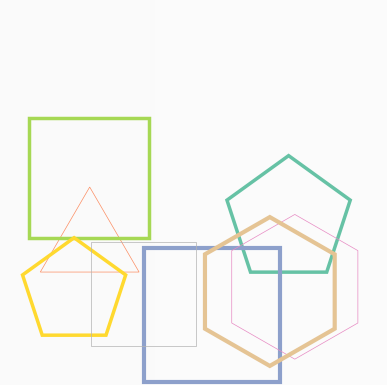[{"shape": "pentagon", "thickness": 2.5, "radius": 0.84, "center": [0.745, 0.428]}, {"shape": "triangle", "thickness": 0.5, "radius": 0.74, "center": [0.231, 0.367]}, {"shape": "square", "thickness": 3, "radius": 0.87, "center": [0.547, 0.182]}, {"shape": "hexagon", "thickness": 0.5, "radius": 0.94, "center": [0.761, 0.255]}, {"shape": "square", "thickness": 2.5, "radius": 0.77, "center": [0.229, 0.538]}, {"shape": "pentagon", "thickness": 2.5, "radius": 0.7, "center": [0.191, 0.243]}, {"shape": "hexagon", "thickness": 3, "radius": 0.97, "center": [0.696, 0.243]}, {"shape": "square", "thickness": 0.5, "radius": 0.68, "center": [0.37, 0.236]}]